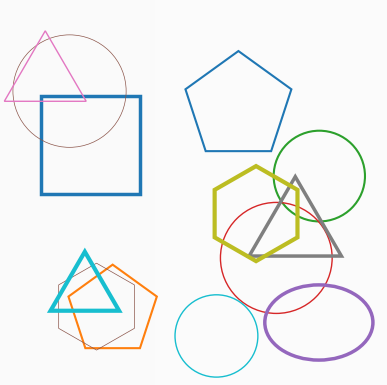[{"shape": "square", "thickness": 2.5, "radius": 0.64, "center": [0.233, 0.622]}, {"shape": "pentagon", "thickness": 1.5, "radius": 0.72, "center": [0.615, 0.724]}, {"shape": "pentagon", "thickness": 1.5, "radius": 0.6, "center": [0.291, 0.193]}, {"shape": "circle", "thickness": 1.5, "radius": 0.59, "center": [0.824, 0.543]}, {"shape": "circle", "thickness": 1, "radius": 0.72, "center": [0.713, 0.33]}, {"shape": "oval", "thickness": 2.5, "radius": 0.7, "center": [0.823, 0.162]}, {"shape": "hexagon", "thickness": 0.5, "radius": 0.56, "center": [0.249, 0.204]}, {"shape": "circle", "thickness": 0.5, "radius": 0.73, "center": [0.179, 0.763]}, {"shape": "triangle", "thickness": 1, "radius": 0.61, "center": [0.117, 0.798]}, {"shape": "triangle", "thickness": 2.5, "radius": 0.69, "center": [0.762, 0.404]}, {"shape": "hexagon", "thickness": 3, "radius": 0.62, "center": [0.661, 0.445]}, {"shape": "circle", "thickness": 1, "radius": 0.53, "center": [0.559, 0.127]}, {"shape": "triangle", "thickness": 3, "radius": 0.51, "center": [0.219, 0.244]}]